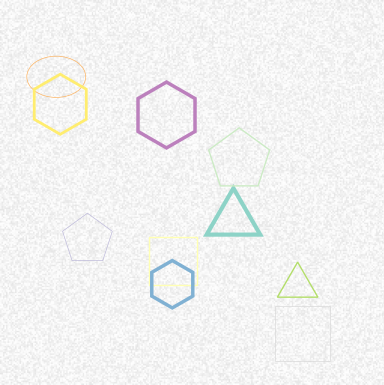[{"shape": "triangle", "thickness": 3, "radius": 0.4, "center": [0.606, 0.431]}, {"shape": "square", "thickness": 1, "radius": 0.31, "center": [0.45, 0.321]}, {"shape": "pentagon", "thickness": 0.5, "radius": 0.34, "center": [0.227, 0.378]}, {"shape": "hexagon", "thickness": 2.5, "radius": 0.31, "center": [0.447, 0.262]}, {"shape": "oval", "thickness": 0.5, "radius": 0.38, "center": [0.146, 0.8]}, {"shape": "triangle", "thickness": 1, "radius": 0.3, "center": [0.773, 0.258]}, {"shape": "square", "thickness": 0.5, "radius": 0.36, "center": [0.785, 0.134]}, {"shape": "hexagon", "thickness": 2.5, "radius": 0.43, "center": [0.433, 0.701]}, {"shape": "pentagon", "thickness": 1, "radius": 0.42, "center": [0.621, 0.585]}, {"shape": "hexagon", "thickness": 2, "radius": 0.39, "center": [0.156, 0.729]}]